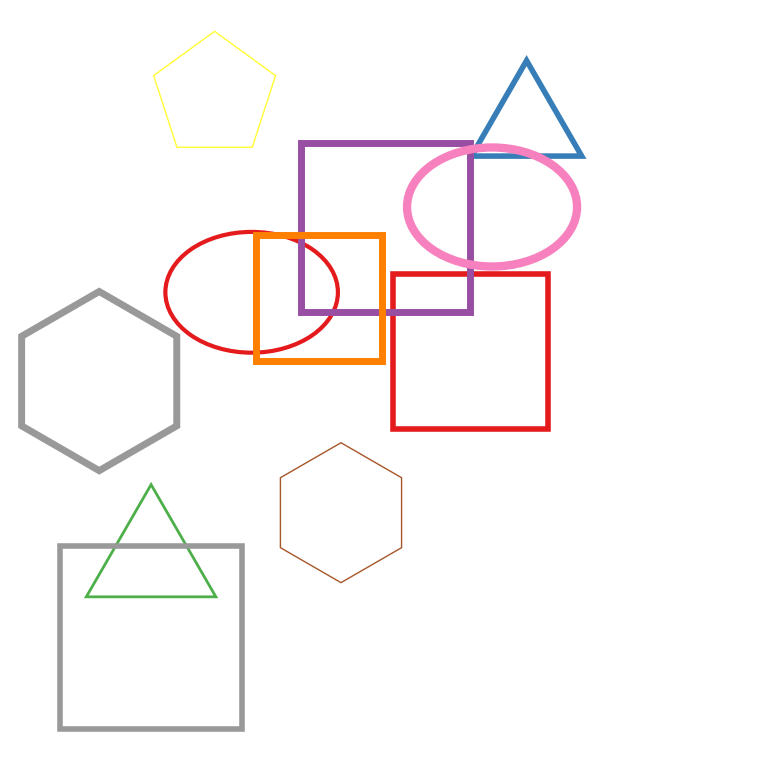[{"shape": "oval", "thickness": 1.5, "radius": 0.56, "center": [0.327, 0.62]}, {"shape": "square", "thickness": 2, "radius": 0.5, "center": [0.611, 0.543]}, {"shape": "triangle", "thickness": 2, "radius": 0.41, "center": [0.684, 0.839]}, {"shape": "triangle", "thickness": 1, "radius": 0.49, "center": [0.196, 0.273]}, {"shape": "square", "thickness": 2.5, "radius": 0.55, "center": [0.501, 0.705]}, {"shape": "square", "thickness": 2.5, "radius": 0.41, "center": [0.414, 0.613]}, {"shape": "pentagon", "thickness": 0.5, "radius": 0.42, "center": [0.279, 0.876]}, {"shape": "hexagon", "thickness": 0.5, "radius": 0.45, "center": [0.443, 0.334]}, {"shape": "oval", "thickness": 3, "radius": 0.55, "center": [0.639, 0.731]}, {"shape": "square", "thickness": 2, "radius": 0.59, "center": [0.196, 0.172]}, {"shape": "hexagon", "thickness": 2.5, "radius": 0.58, "center": [0.129, 0.505]}]